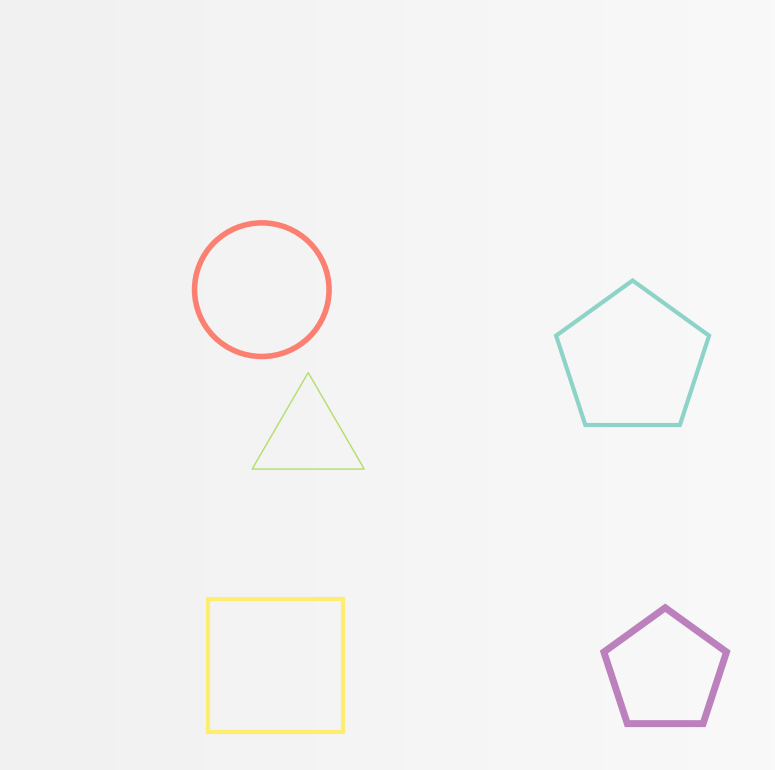[{"shape": "pentagon", "thickness": 1.5, "radius": 0.52, "center": [0.816, 0.532]}, {"shape": "circle", "thickness": 2, "radius": 0.43, "center": [0.338, 0.624]}, {"shape": "triangle", "thickness": 0.5, "radius": 0.42, "center": [0.398, 0.433]}, {"shape": "pentagon", "thickness": 2.5, "radius": 0.42, "center": [0.858, 0.128]}, {"shape": "square", "thickness": 1.5, "radius": 0.43, "center": [0.356, 0.136]}]